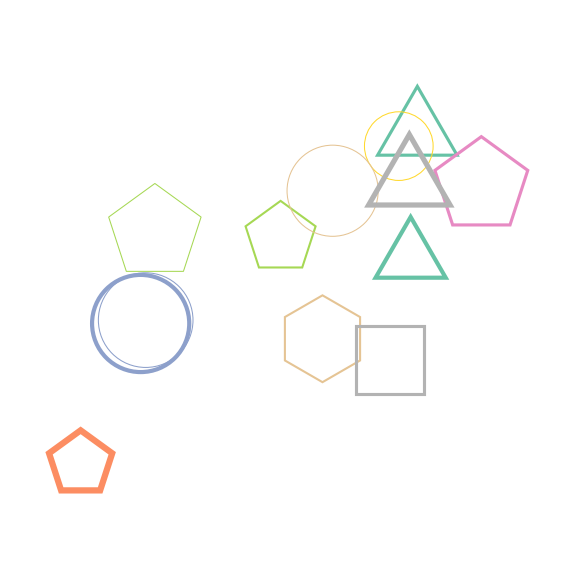[{"shape": "triangle", "thickness": 2, "radius": 0.35, "center": [0.711, 0.553]}, {"shape": "triangle", "thickness": 1.5, "radius": 0.4, "center": [0.723, 0.77]}, {"shape": "pentagon", "thickness": 3, "radius": 0.29, "center": [0.14, 0.196]}, {"shape": "circle", "thickness": 2, "radius": 0.42, "center": [0.244, 0.439]}, {"shape": "circle", "thickness": 0.5, "radius": 0.41, "center": [0.252, 0.445]}, {"shape": "pentagon", "thickness": 1.5, "radius": 0.42, "center": [0.833, 0.678]}, {"shape": "pentagon", "thickness": 0.5, "radius": 0.42, "center": [0.268, 0.597]}, {"shape": "pentagon", "thickness": 1, "radius": 0.32, "center": [0.486, 0.588]}, {"shape": "circle", "thickness": 0.5, "radius": 0.3, "center": [0.691, 0.746]}, {"shape": "hexagon", "thickness": 1, "radius": 0.38, "center": [0.558, 0.413]}, {"shape": "circle", "thickness": 0.5, "radius": 0.39, "center": [0.576, 0.669]}, {"shape": "square", "thickness": 1.5, "radius": 0.3, "center": [0.675, 0.376]}, {"shape": "triangle", "thickness": 2.5, "radius": 0.41, "center": [0.709, 0.685]}]